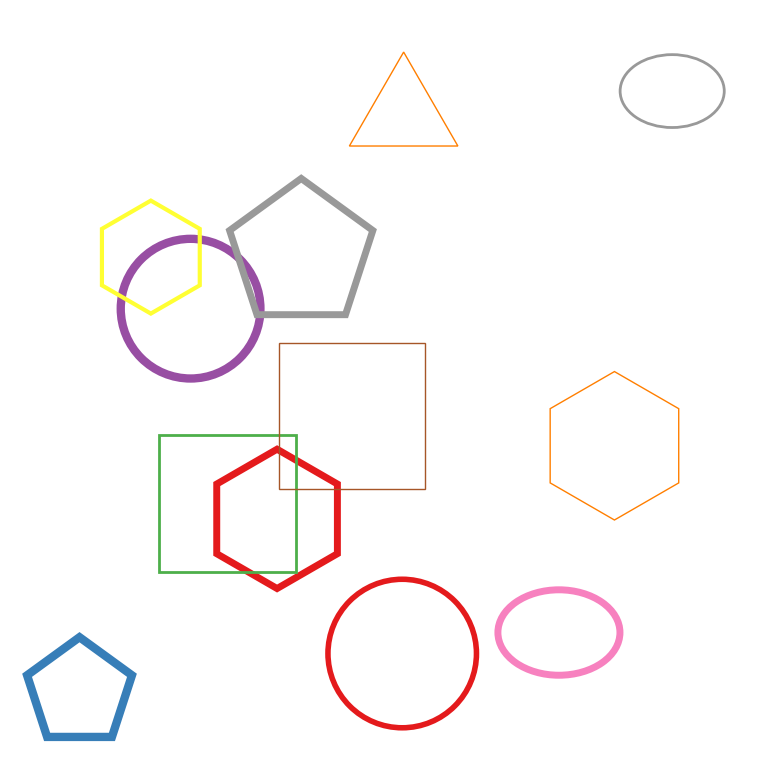[{"shape": "hexagon", "thickness": 2.5, "radius": 0.45, "center": [0.36, 0.326]}, {"shape": "circle", "thickness": 2, "radius": 0.48, "center": [0.522, 0.151]}, {"shape": "pentagon", "thickness": 3, "radius": 0.36, "center": [0.103, 0.101]}, {"shape": "square", "thickness": 1, "radius": 0.45, "center": [0.295, 0.346]}, {"shape": "circle", "thickness": 3, "radius": 0.45, "center": [0.248, 0.599]}, {"shape": "triangle", "thickness": 0.5, "radius": 0.41, "center": [0.524, 0.851]}, {"shape": "hexagon", "thickness": 0.5, "radius": 0.48, "center": [0.798, 0.421]}, {"shape": "hexagon", "thickness": 1.5, "radius": 0.37, "center": [0.196, 0.666]}, {"shape": "square", "thickness": 0.5, "radius": 0.47, "center": [0.457, 0.46]}, {"shape": "oval", "thickness": 2.5, "radius": 0.4, "center": [0.726, 0.179]}, {"shape": "pentagon", "thickness": 2.5, "radius": 0.49, "center": [0.391, 0.67]}, {"shape": "oval", "thickness": 1, "radius": 0.34, "center": [0.873, 0.882]}]